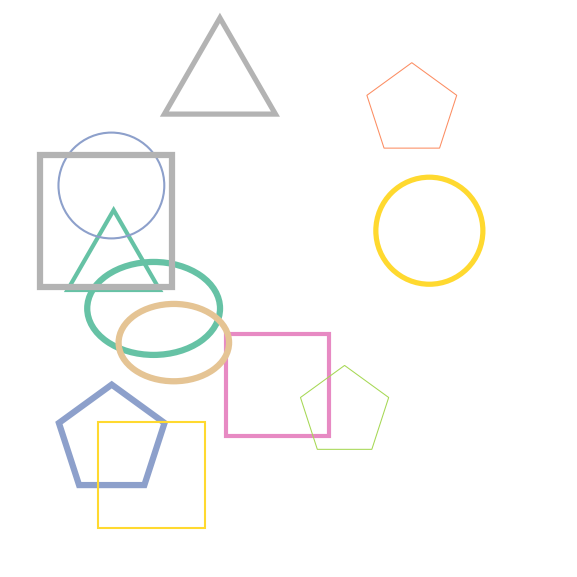[{"shape": "triangle", "thickness": 2, "radius": 0.46, "center": [0.197, 0.543]}, {"shape": "oval", "thickness": 3, "radius": 0.57, "center": [0.266, 0.465]}, {"shape": "pentagon", "thickness": 0.5, "radius": 0.41, "center": [0.713, 0.809]}, {"shape": "pentagon", "thickness": 3, "radius": 0.48, "center": [0.193, 0.237]}, {"shape": "circle", "thickness": 1, "radius": 0.46, "center": [0.193, 0.678]}, {"shape": "square", "thickness": 2, "radius": 0.45, "center": [0.481, 0.332]}, {"shape": "pentagon", "thickness": 0.5, "radius": 0.4, "center": [0.597, 0.286]}, {"shape": "circle", "thickness": 2.5, "radius": 0.46, "center": [0.743, 0.6]}, {"shape": "square", "thickness": 1, "radius": 0.46, "center": [0.262, 0.176]}, {"shape": "oval", "thickness": 3, "radius": 0.48, "center": [0.301, 0.406]}, {"shape": "square", "thickness": 3, "radius": 0.57, "center": [0.183, 0.617]}, {"shape": "triangle", "thickness": 2.5, "radius": 0.56, "center": [0.381, 0.857]}]